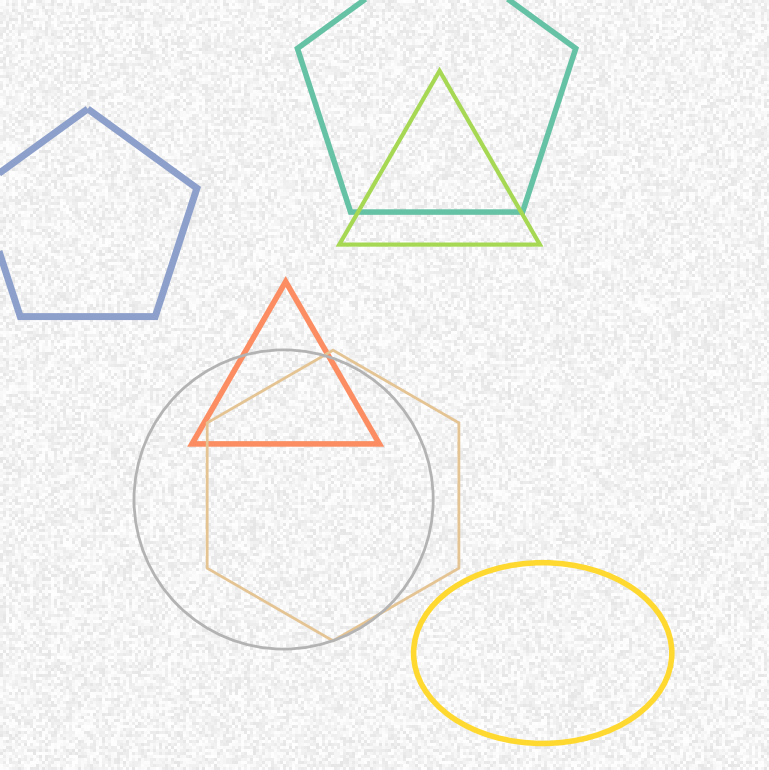[{"shape": "pentagon", "thickness": 2, "radius": 0.95, "center": [0.567, 0.878]}, {"shape": "triangle", "thickness": 2, "radius": 0.7, "center": [0.371, 0.494]}, {"shape": "pentagon", "thickness": 2.5, "radius": 0.75, "center": [0.114, 0.709]}, {"shape": "triangle", "thickness": 1.5, "radius": 0.75, "center": [0.571, 0.758]}, {"shape": "oval", "thickness": 2, "radius": 0.84, "center": [0.705, 0.152]}, {"shape": "hexagon", "thickness": 1, "radius": 0.94, "center": [0.433, 0.356]}, {"shape": "circle", "thickness": 1, "radius": 0.97, "center": [0.368, 0.351]}]